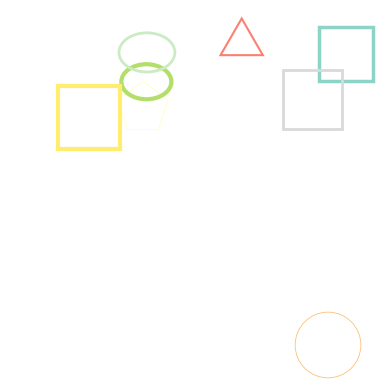[{"shape": "square", "thickness": 2.5, "radius": 0.35, "center": [0.899, 0.859]}, {"shape": "pentagon", "thickness": 0.5, "radius": 0.34, "center": [0.371, 0.72]}, {"shape": "triangle", "thickness": 1.5, "radius": 0.32, "center": [0.628, 0.888]}, {"shape": "circle", "thickness": 0.5, "radius": 0.43, "center": [0.852, 0.104]}, {"shape": "oval", "thickness": 3, "radius": 0.32, "center": [0.38, 0.788]}, {"shape": "square", "thickness": 2, "radius": 0.38, "center": [0.811, 0.742]}, {"shape": "oval", "thickness": 2, "radius": 0.36, "center": [0.382, 0.864]}, {"shape": "square", "thickness": 3, "radius": 0.4, "center": [0.232, 0.695]}]